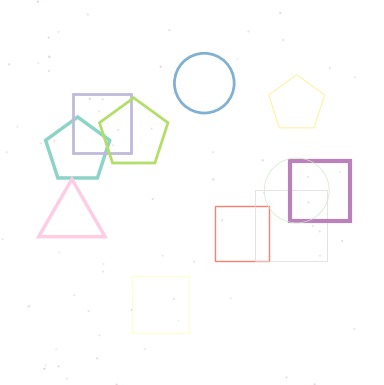[{"shape": "pentagon", "thickness": 2.5, "radius": 0.44, "center": [0.202, 0.609]}, {"shape": "square", "thickness": 0.5, "radius": 0.37, "center": [0.417, 0.21]}, {"shape": "square", "thickness": 2, "radius": 0.38, "center": [0.265, 0.679]}, {"shape": "square", "thickness": 1, "radius": 0.36, "center": [0.629, 0.394]}, {"shape": "circle", "thickness": 2, "radius": 0.39, "center": [0.531, 0.784]}, {"shape": "pentagon", "thickness": 2, "radius": 0.47, "center": [0.347, 0.652]}, {"shape": "triangle", "thickness": 2.5, "radius": 0.5, "center": [0.187, 0.435]}, {"shape": "square", "thickness": 0.5, "radius": 0.46, "center": [0.756, 0.415]}, {"shape": "square", "thickness": 3, "radius": 0.39, "center": [0.832, 0.504]}, {"shape": "circle", "thickness": 0.5, "radius": 0.42, "center": [0.771, 0.505]}, {"shape": "pentagon", "thickness": 0.5, "radius": 0.38, "center": [0.771, 0.73]}]